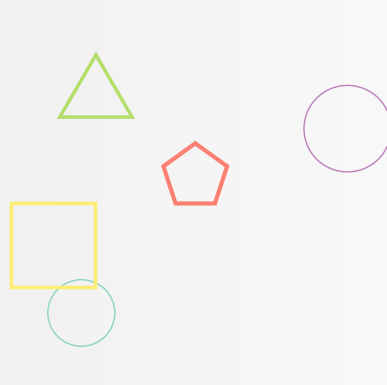[{"shape": "circle", "thickness": 1, "radius": 0.43, "center": [0.21, 0.187]}, {"shape": "pentagon", "thickness": 3, "radius": 0.43, "center": [0.504, 0.541]}, {"shape": "triangle", "thickness": 2.5, "radius": 0.54, "center": [0.248, 0.75]}, {"shape": "circle", "thickness": 1, "radius": 0.56, "center": [0.897, 0.666]}, {"shape": "square", "thickness": 2.5, "radius": 0.54, "center": [0.137, 0.365]}]